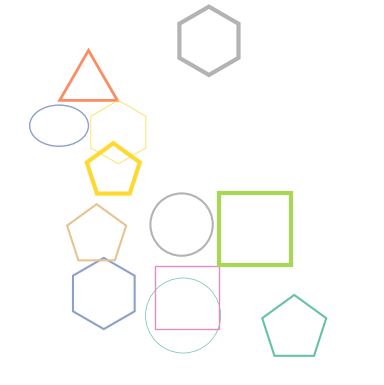[{"shape": "pentagon", "thickness": 1.5, "radius": 0.44, "center": [0.764, 0.147]}, {"shape": "circle", "thickness": 0.5, "radius": 0.49, "center": [0.476, 0.181]}, {"shape": "triangle", "thickness": 2, "radius": 0.43, "center": [0.23, 0.783]}, {"shape": "oval", "thickness": 1, "radius": 0.38, "center": [0.153, 0.674]}, {"shape": "hexagon", "thickness": 1.5, "radius": 0.46, "center": [0.27, 0.238]}, {"shape": "square", "thickness": 1, "radius": 0.41, "center": [0.486, 0.227]}, {"shape": "square", "thickness": 3, "radius": 0.47, "center": [0.662, 0.404]}, {"shape": "pentagon", "thickness": 3, "radius": 0.36, "center": [0.294, 0.556]}, {"shape": "hexagon", "thickness": 0.5, "radius": 0.41, "center": [0.307, 0.657]}, {"shape": "pentagon", "thickness": 1.5, "radius": 0.4, "center": [0.251, 0.389]}, {"shape": "circle", "thickness": 1.5, "radius": 0.4, "center": [0.472, 0.417]}, {"shape": "hexagon", "thickness": 3, "radius": 0.44, "center": [0.543, 0.894]}]